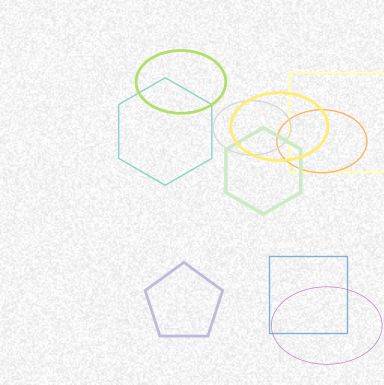[{"shape": "hexagon", "thickness": 1, "radius": 0.7, "center": [0.429, 0.659]}, {"shape": "square", "thickness": 1.5, "radius": 0.64, "center": [0.879, 0.683]}, {"shape": "pentagon", "thickness": 2, "radius": 0.53, "center": [0.478, 0.213]}, {"shape": "square", "thickness": 1, "radius": 0.5, "center": [0.8, 0.234]}, {"shape": "oval", "thickness": 1, "radius": 0.58, "center": [0.836, 0.633]}, {"shape": "oval", "thickness": 2, "radius": 0.58, "center": [0.47, 0.787]}, {"shape": "oval", "thickness": 1, "radius": 0.5, "center": [0.655, 0.668]}, {"shape": "oval", "thickness": 0.5, "radius": 0.72, "center": [0.849, 0.154]}, {"shape": "hexagon", "thickness": 2.5, "radius": 0.56, "center": [0.684, 0.556]}, {"shape": "oval", "thickness": 2, "radius": 0.63, "center": [0.726, 0.671]}]